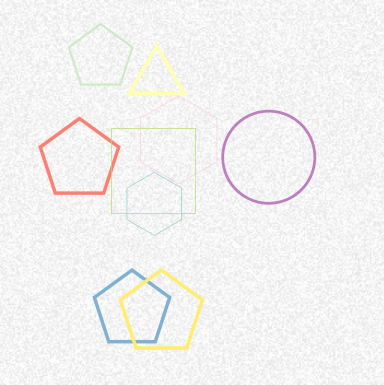[{"shape": "hexagon", "thickness": 0.5, "radius": 0.41, "center": [0.401, 0.471]}, {"shape": "triangle", "thickness": 2.5, "radius": 0.41, "center": [0.407, 0.798]}, {"shape": "pentagon", "thickness": 2.5, "radius": 0.54, "center": [0.206, 0.585]}, {"shape": "pentagon", "thickness": 2.5, "radius": 0.51, "center": [0.343, 0.196]}, {"shape": "square", "thickness": 0.5, "radius": 0.55, "center": [0.398, 0.557]}, {"shape": "hexagon", "thickness": 0.5, "radius": 0.57, "center": [0.464, 0.636]}, {"shape": "circle", "thickness": 2, "radius": 0.6, "center": [0.698, 0.592]}, {"shape": "pentagon", "thickness": 1.5, "radius": 0.43, "center": [0.261, 0.851]}, {"shape": "pentagon", "thickness": 2.5, "radius": 0.56, "center": [0.419, 0.187]}]